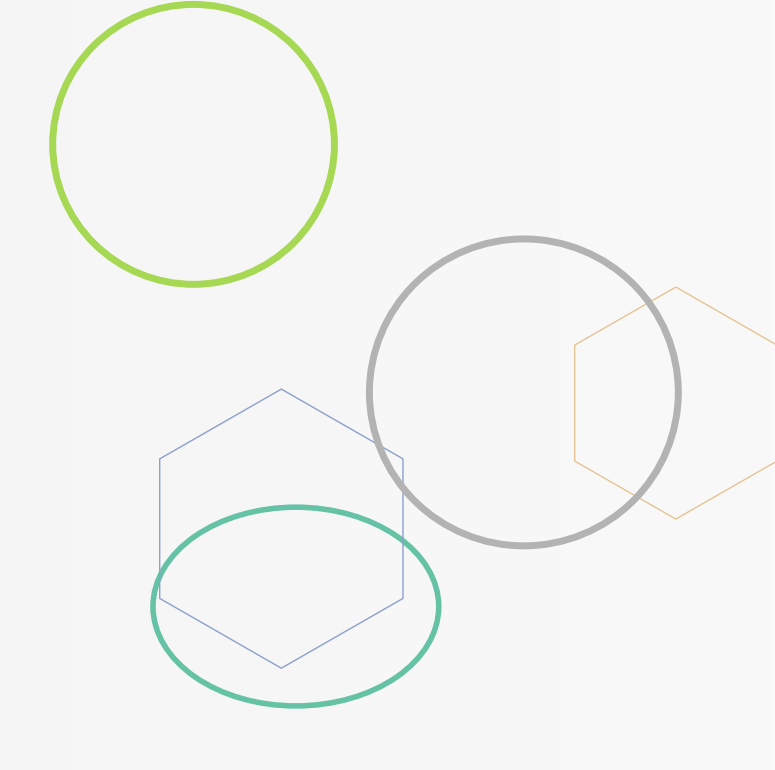[{"shape": "oval", "thickness": 2, "radius": 0.92, "center": [0.382, 0.212]}, {"shape": "hexagon", "thickness": 0.5, "radius": 0.91, "center": [0.363, 0.313]}, {"shape": "circle", "thickness": 2.5, "radius": 0.91, "center": [0.25, 0.813]}, {"shape": "hexagon", "thickness": 0.5, "radius": 0.75, "center": [0.872, 0.477]}, {"shape": "circle", "thickness": 2.5, "radius": 1.0, "center": [0.676, 0.49]}]